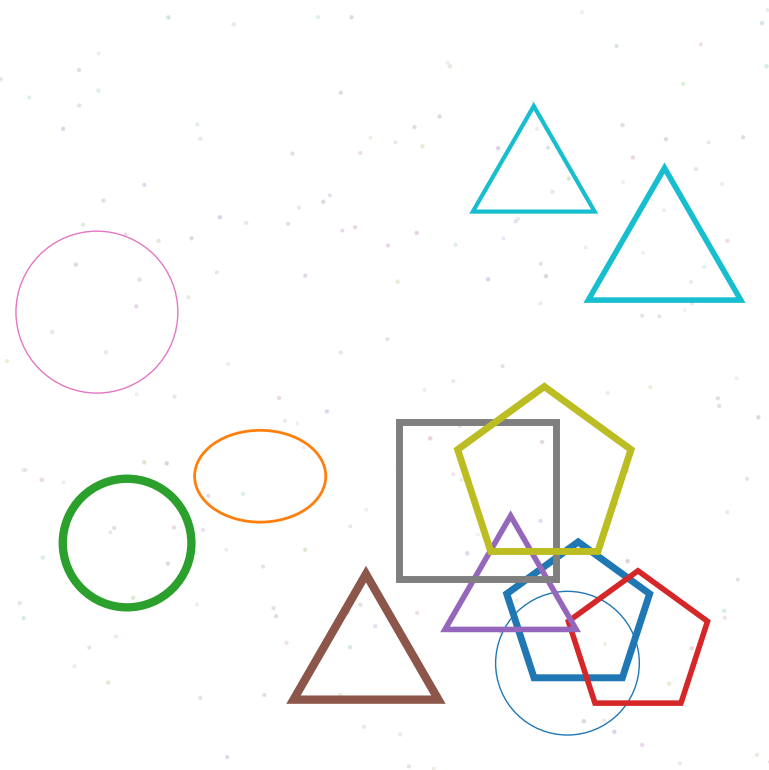[{"shape": "circle", "thickness": 0.5, "radius": 0.47, "center": [0.737, 0.139]}, {"shape": "pentagon", "thickness": 2.5, "radius": 0.49, "center": [0.751, 0.199]}, {"shape": "oval", "thickness": 1, "radius": 0.43, "center": [0.338, 0.382]}, {"shape": "circle", "thickness": 3, "radius": 0.42, "center": [0.165, 0.295]}, {"shape": "pentagon", "thickness": 2, "radius": 0.48, "center": [0.829, 0.164]}, {"shape": "triangle", "thickness": 2, "radius": 0.49, "center": [0.663, 0.232]}, {"shape": "triangle", "thickness": 3, "radius": 0.54, "center": [0.475, 0.146]}, {"shape": "circle", "thickness": 0.5, "radius": 0.53, "center": [0.126, 0.595]}, {"shape": "square", "thickness": 2.5, "radius": 0.51, "center": [0.62, 0.35]}, {"shape": "pentagon", "thickness": 2.5, "radius": 0.59, "center": [0.707, 0.38]}, {"shape": "triangle", "thickness": 1.5, "radius": 0.46, "center": [0.693, 0.771]}, {"shape": "triangle", "thickness": 2, "radius": 0.57, "center": [0.863, 0.667]}]